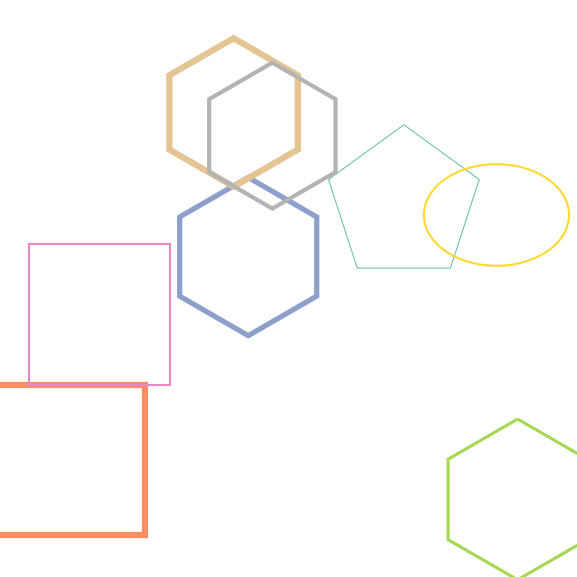[{"shape": "pentagon", "thickness": 0.5, "radius": 0.69, "center": [0.699, 0.646]}, {"shape": "square", "thickness": 3, "radius": 0.65, "center": [0.121, 0.202]}, {"shape": "hexagon", "thickness": 2.5, "radius": 0.69, "center": [0.43, 0.555]}, {"shape": "square", "thickness": 1, "radius": 0.61, "center": [0.172, 0.454]}, {"shape": "hexagon", "thickness": 1.5, "radius": 0.7, "center": [0.896, 0.134]}, {"shape": "oval", "thickness": 1, "radius": 0.63, "center": [0.86, 0.627]}, {"shape": "hexagon", "thickness": 3, "radius": 0.64, "center": [0.405, 0.804]}, {"shape": "hexagon", "thickness": 2, "radius": 0.63, "center": [0.472, 0.764]}]